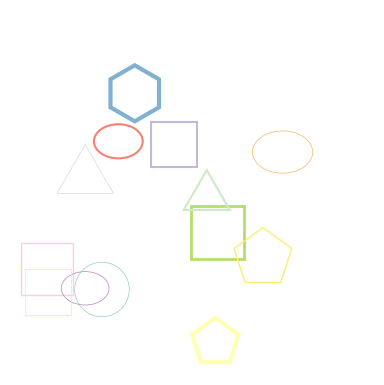[{"shape": "circle", "thickness": 0.5, "radius": 0.35, "center": [0.265, 0.248]}, {"shape": "pentagon", "thickness": 3, "radius": 0.32, "center": [0.559, 0.111]}, {"shape": "square", "thickness": 1.5, "radius": 0.29, "center": [0.452, 0.625]}, {"shape": "oval", "thickness": 1.5, "radius": 0.32, "center": [0.307, 0.633]}, {"shape": "hexagon", "thickness": 3, "radius": 0.36, "center": [0.35, 0.758]}, {"shape": "oval", "thickness": 0.5, "radius": 0.39, "center": [0.734, 0.605]}, {"shape": "square", "thickness": 2, "radius": 0.35, "center": [0.565, 0.396]}, {"shape": "square", "thickness": 1, "radius": 0.34, "center": [0.122, 0.302]}, {"shape": "triangle", "thickness": 0.5, "radius": 0.42, "center": [0.221, 0.54]}, {"shape": "oval", "thickness": 0.5, "radius": 0.31, "center": [0.221, 0.251]}, {"shape": "triangle", "thickness": 1.5, "radius": 0.35, "center": [0.537, 0.489]}, {"shape": "square", "thickness": 0.5, "radius": 0.3, "center": [0.125, 0.242]}, {"shape": "pentagon", "thickness": 1, "radius": 0.39, "center": [0.683, 0.33]}]